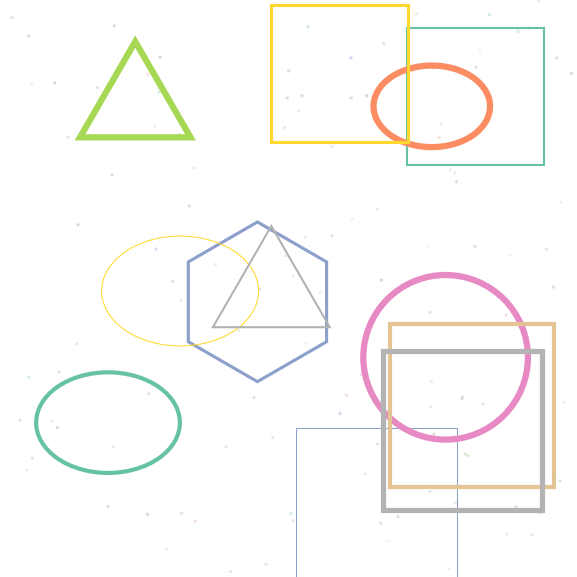[{"shape": "square", "thickness": 1, "radius": 0.59, "center": [0.824, 0.831]}, {"shape": "oval", "thickness": 2, "radius": 0.62, "center": [0.187, 0.267]}, {"shape": "oval", "thickness": 3, "radius": 0.5, "center": [0.748, 0.815]}, {"shape": "hexagon", "thickness": 1.5, "radius": 0.69, "center": [0.446, 0.476]}, {"shape": "square", "thickness": 0.5, "radius": 0.69, "center": [0.652, 0.119]}, {"shape": "circle", "thickness": 3, "radius": 0.71, "center": [0.772, 0.38]}, {"shape": "triangle", "thickness": 3, "radius": 0.55, "center": [0.234, 0.817]}, {"shape": "oval", "thickness": 0.5, "radius": 0.68, "center": [0.312, 0.495]}, {"shape": "square", "thickness": 1.5, "radius": 0.59, "center": [0.587, 0.872]}, {"shape": "square", "thickness": 2, "radius": 0.71, "center": [0.817, 0.297]}, {"shape": "square", "thickness": 2.5, "radius": 0.69, "center": [0.801, 0.253]}, {"shape": "triangle", "thickness": 1, "radius": 0.58, "center": [0.47, 0.491]}]